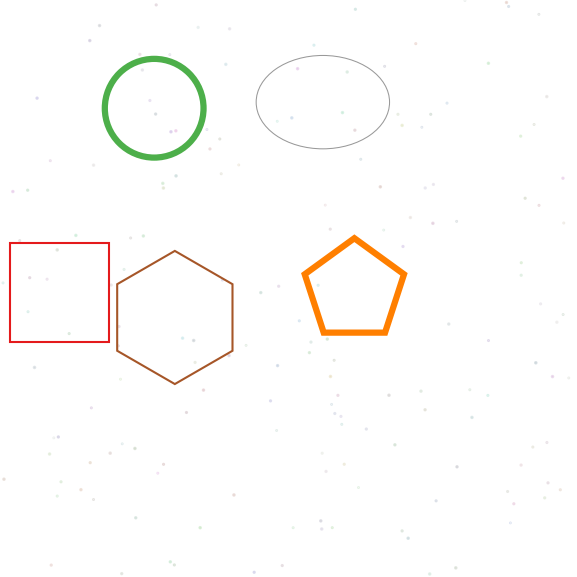[{"shape": "square", "thickness": 1, "radius": 0.43, "center": [0.103, 0.492]}, {"shape": "circle", "thickness": 3, "radius": 0.43, "center": [0.267, 0.812]}, {"shape": "pentagon", "thickness": 3, "radius": 0.45, "center": [0.614, 0.496]}, {"shape": "hexagon", "thickness": 1, "radius": 0.58, "center": [0.303, 0.449]}, {"shape": "oval", "thickness": 0.5, "radius": 0.58, "center": [0.559, 0.822]}]